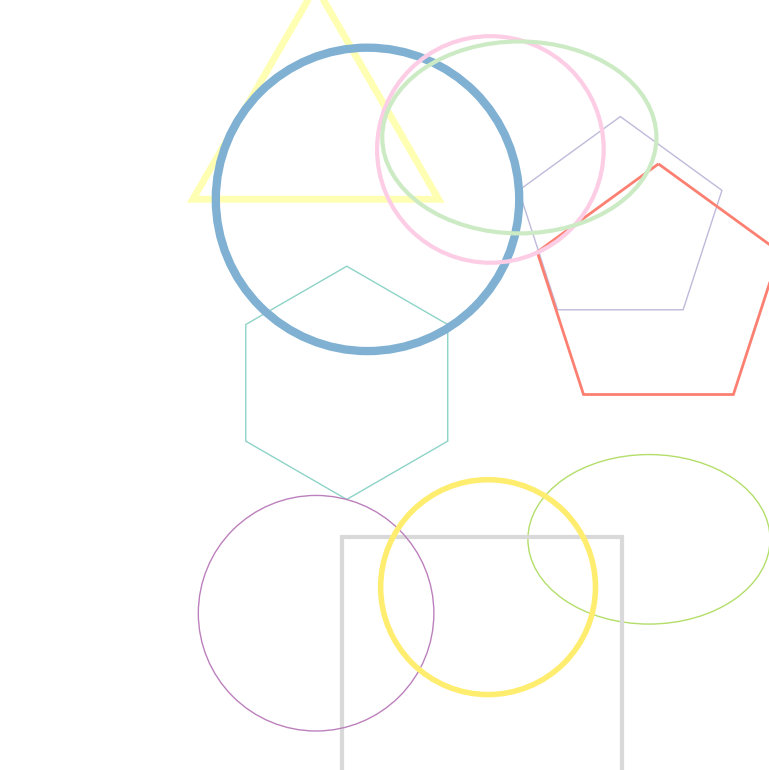[{"shape": "hexagon", "thickness": 0.5, "radius": 0.76, "center": [0.45, 0.503]}, {"shape": "triangle", "thickness": 2.5, "radius": 0.92, "center": [0.41, 0.833]}, {"shape": "pentagon", "thickness": 0.5, "radius": 0.69, "center": [0.806, 0.71]}, {"shape": "pentagon", "thickness": 1, "radius": 0.83, "center": [0.855, 0.622]}, {"shape": "circle", "thickness": 3, "radius": 0.99, "center": [0.477, 0.741]}, {"shape": "oval", "thickness": 0.5, "radius": 0.79, "center": [0.843, 0.3]}, {"shape": "circle", "thickness": 1.5, "radius": 0.74, "center": [0.637, 0.806]}, {"shape": "square", "thickness": 1.5, "radius": 0.91, "center": [0.626, 0.121]}, {"shape": "circle", "thickness": 0.5, "radius": 0.76, "center": [0.411, 0.204]}, {"shape": "oval", "thickness": 1.5, "radius": 0.89, "center": [0.674, 0.822]}, {"shape": "circle", "thickness": 2, "radius": 0.7, "center": [0.634, 0.237]}]